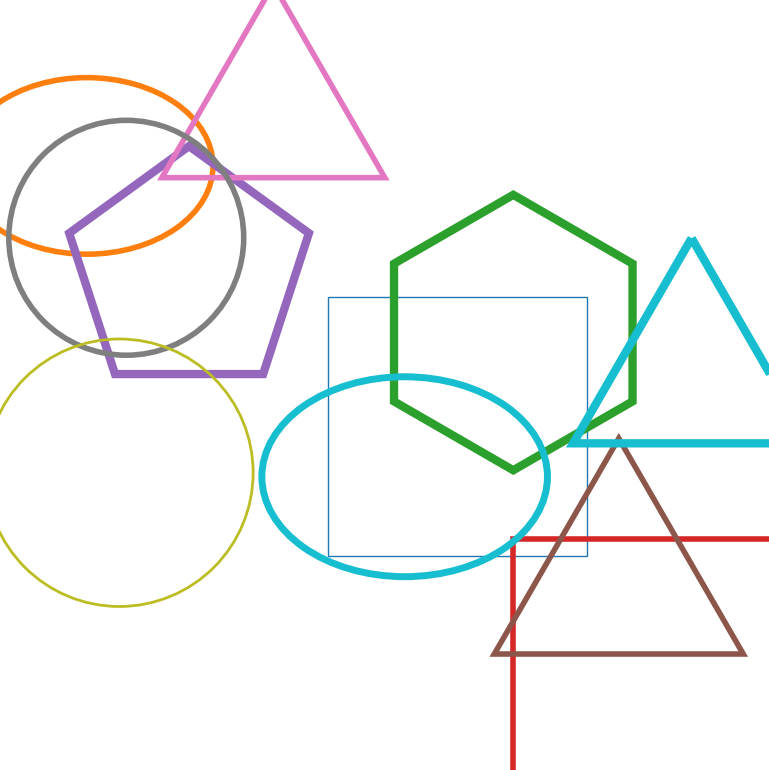[{"shape": "square", "thickness": 0.5, "radius": 0.84, "center": [0.594, 0.447]}, {"shape": "oval", "thickness": 2, "radius": 0.82, "center": [0.113, 0.785]}, {"shape": "hexagon", "thickness": 3, "radius": 0.89, "center": [0.667, 0.568]}, {"shape": "square", "thickness": 2, "radius": 0.85, "center": [0.835, 0.13]}, {"shape": "pentagon", "thickness": 3, "radius": 0.82, "center": [0.246, 0.647]}, {"shape": "triangle", "thickness": 2, "radius": 0.93, "center": [0.804, 0.244]}, {"shape": "triangle", "thickness": 2, "radius": 0.84, "center": [0.355, 0.853]}, {"shape": "circle", "thickness": 2, "radius": 0.76, "center": [0.164, 0.691]}, {"shape": "circle", "thickness": 1, "radius": 0.87, "center": [0.155, 0.386]}, {"shape": "oval", "thickness": 2.5, "radius": 0.93, "center": [0.526, 0.381]}, {"shape": "triangle", "thickness": 3, "radius": 0.89, "center": [0.898, 0.513]}]